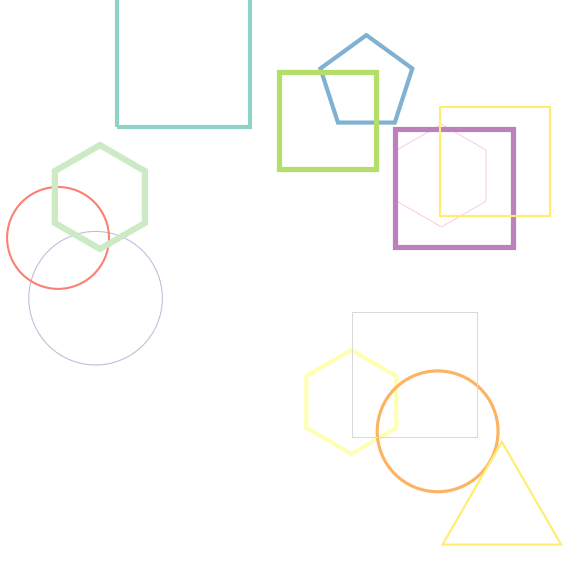[{"shape": "square", "thickness": 2, "radius": 0.57, "center": [0.318, 0.894]}, {"shape": "hexagon", "thickness": 2, "radius": 0.45, "center": [0.608, 0.303]}, {"shape": "circle", "thickness": 0.5, "radius": 0.58, "center": [0.166, 0.483]}, {"shape": "circle", "thickness": 1, "radius": 0.44, "center": [0.101, 0.587]}, {"shape": "pentagon", "thickness": 2, "radius": 0.42, "center": [0.634, 0.855]}, {"shape": "circle", "thickness": 1.5, "radius": 0.52, "center": [0.758, 0.252]}, {"shape": "square", "thickness": 2.5, "radius": 0.42, "center": [0.567, 0.79]}, {"shape": "hexagon", "thickness": 0.5, "radius": 0.44, "center": [0.764, 0.695]}, {"shape": "square", "thickness": 0.5, "radius": 0.54, "center": [0.718, 0.35]}, {"shape": "square", "thickness": 2.5, "radius": 0.51, "center": [0.786, 0.674]}, {"shape": "hexagon", "thickness": 3, "radius": 0.45, "center": [0.173, 0.658]}, {"shape": "square", "thickness": 1, "radius": 0.47, "center": [0.857, 0.719]}, {"shape": "triangle", "thickness": 1, "radius": 0.59, "center": [0.869, 0.115]}]